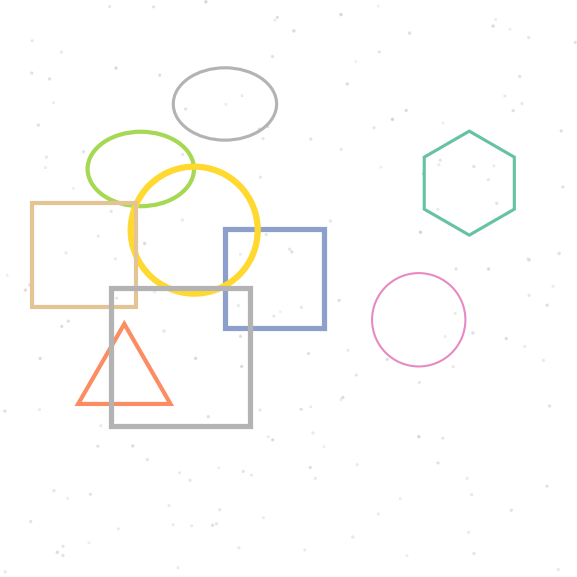[{"shape": "hexagon", "thickness": 1.5, "radius": 0.45, "center": [0.813, 0.682]}, {"shape": "triangle", "thickness": 2, "radius": 0.46, "center": [0.215, 0.346]}, {"shape": "square", "thickness": 2.5, "radius": 0.43, "center": [0.475, 0.517]}, {"shape": "circle", "thickness": 1, "radius": 0.4, "center": [0.725, 0.445]}, {"shape": "oval", "thickness": 2, "radius": 0.46, "center": [0.244, 0.707]}, {"shape": "circle", "thickness": 3, "radius": 0.55, "center": [0.336, 0.601]}, {"shape": "square", "thickness": 2, "radius": 0.45, "center": [0.145, 0.558]}, {"shape": "oval", "thickness": 1.5, "radius": 0.45, "center": [0.39, 0.819]}, {"shape": "square", "thickness": 2.5, "radius": 0.6, "center": [0.313, 0.382]}]